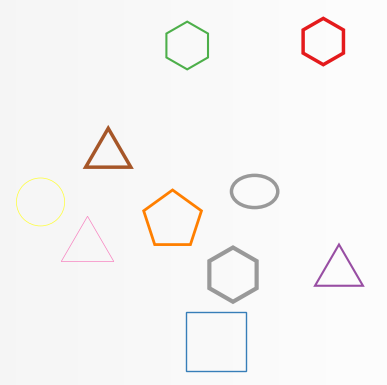[{"shape": "hexagon", "thickness": 2.5, "radius": 0.3, "center": [0.834, 0.892]}, {"shape": "square", "thickness": 1, "radius": 0.38, "center": [0.557, 0.114]}, {"shape": "hexagon", "thickness": 1.5, "radius": 0.31, "center": [0.483, 0.882]}, {"shape": "triangle", "thickness": 1.5, "radius": 0.36, "center": [0.875, 0.294]}, {"shape": "pentagon", "thickness": 2, "radius": 0.39, "center": [0.445, 0.428]}, {"shape": "circle", "thickness": 0.5, "radius": 0.31, "center": [0.105, 0.475]}, {"shape": "triangle", "thickness": 2.5, "radius": 0.34, "center": [0.279, 0.599]}, {"shape": "triangle", "thickness": 0.5, "radius": 0.39, "center": [0.226, 0.36]}, {"shape": "oval", "thickness": 2.5, "radius": 0.3, "center": [0.657, 0.503]}, {"shape": "hexagon", "thickness": 3, "radius": 0.35, "center": [0.601, 0.287]}]